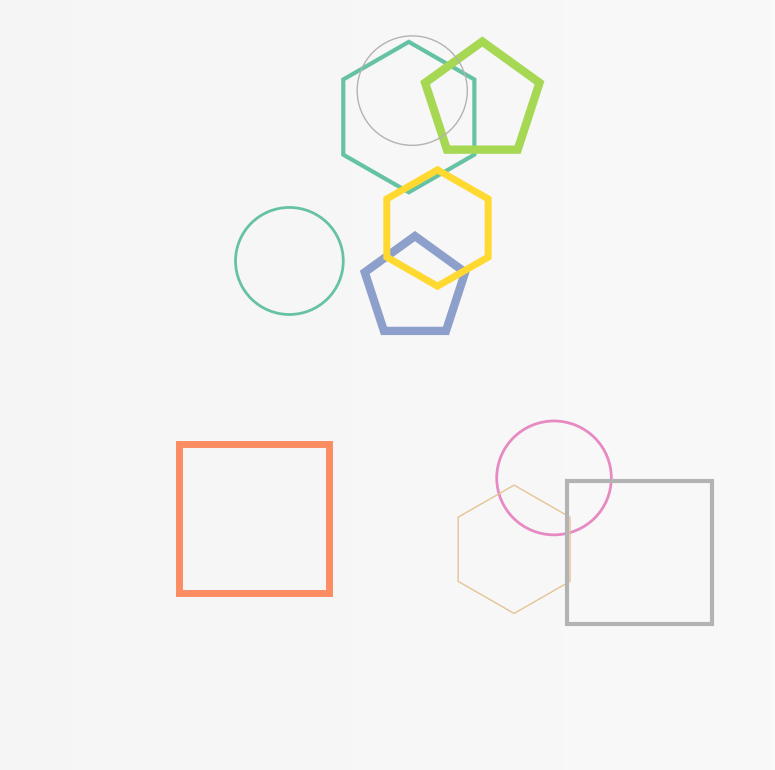[{"shape": "circle", "thickness": 1, "radius": 0.35, "center": [0.373, 0.661]}, {"shape": "hexagon", "thickness": 1.5, "radius": 0.49, "center": [0.528, 0.848]}, {"shape": "square", "thickness": 2.5, "radius": 0.48, "center": [0.328, 0.327]}, {"shape": "pentagon", "thickness": 3, "radius": 0.34, "center": [0.535, 0.625]}, {"shape": "circle", "thickness": 1, "radius": 0.37, "center": [0.715, 0.379]}, {"shape": "pentagon", "thickness": 3, "radius": 0.39, "center": [0.622, 0.868]}, {"shape": "hexagon", "thickness": 2.5, "radius": 0.38, "center": [0.565, 0.704]}, {"shape": "hexagon", "thickness": 0.5, "radius": 0.42, "center": [0.663, 0.287]}, {"shape": "circle", "thickness": 0.5, "radius": 0.36, "center": [0.532, 0.882]}, {"shape": "square", "thickness": 1.5, "radius": 0.46, "center": [0.825, 0.283]}]